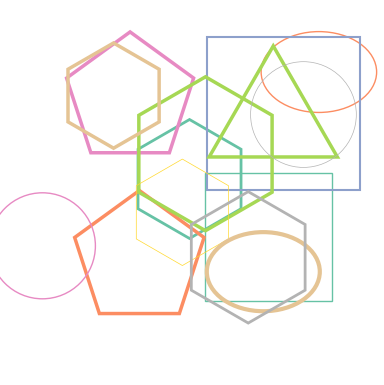[{"shape": "square", "thickness": 1, "radius": 0.83, "center": [0.697, 0.385]}, {"shape": "hexagon", "thickness": 2, "radius": 0.77, "center": [0.492, 0.535]}, {"shape": "pentagon", "thickness": 2.5, "radius": 0.88, "center": [0.362, 0.329]}, {"shape": "oval", "thickness": 1, "radius": 0.75, "center": [0.828, 0.813]}, {"shape": "square", "thickness": 1.5, "radius": 0.99, "center": [0.737, 0.706]}, {"shape": "circle", "thickness": 1, "radius": 0.69, "center": [0.11, 0.362]}, {"shape": "pentagon", "thickness": 2.5, "radius": 0.87, "center": [0.338, 0.744]}, {"shape": "triangle", "thickness": 2.5, "radius": 0.96, "center": [0.71, 0.688]}, {"shape": "hexagon", "thickness": 2.5, "radius": 1.0, "center": [0.534, 0.601]}, {"shape": "hexagon", "thickness": 0.5, "radius": 0.69, "center": [0.474, 0.449]}, {"shape": "oval", "thickness": 3, "radius": 0.73, "center": [0.684, 0.294]}, {"shape": "hexagon", "thickness": 2.5, "radius": 0.68, "center": [0.295, 0.752]}, {"shape": "hexagon", "thickness": 2, "radius": 0.85, "center": [0.645, 0.332]}, {"shape": "circle", "thickness": 0.5, "radius": 0.69, "center": [0.788, 0.702]}]